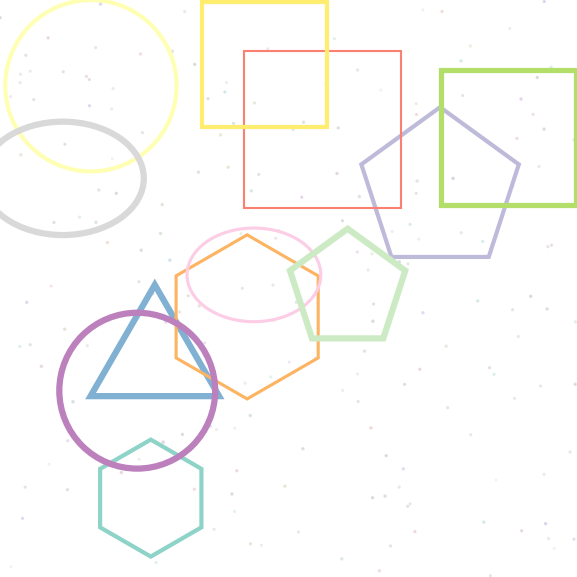[{"shape": "hexagon", "thickness": 2, "radius": 0.51, "center": [0.261, 0.137]}, {"shape": "circle", "thickness": 2, "radius": 0.74, "center": [0.157, 0.851]}, {"shape": "pentagon", "thickness": 2, "radius": 0.72, "center": [0.762, 0.67]}, {"shape": "square", "thickness": 1, "radius": 0.68, "center": [0.558, 0.774]}, {"shape": "triangle", "thickness": 3, "radius": 0.64, "center": [0.268, 0.377]}, {"shape": "hexagon", "thickness": 1.5, "radius": 0.71, "center": [0.428, 0.45]}, {"shape": "square", "thickness": 2.5, "radius": 0.59, "center": [0.88, 0.76]}, {"shape": "oval", "thickness": 1.5, "radius": 0.58, "center": [0.44, 0.523]}, {"shape": "oval", "thickness": 3, "radius": 0.7, "center": [0.109, 0.69]}, {"shape": "circle", "thickness": 3, "radius": 0.67, "center": [0.238, 0.323]}, {"shape": "pentagon", "thickness": 3, "radius": 0.52, "center": [0.602, 0.498]}, {"shape": "square", "thickness": 2, "radius": 0.54, "center": [0.458, 0.887]}]